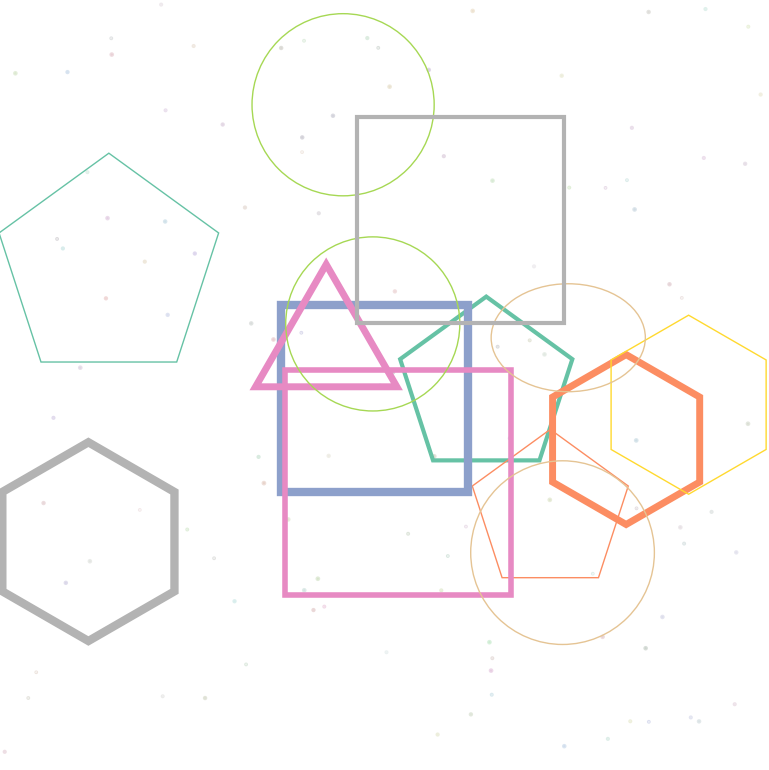[{"shape": "pentagon", "thickness": 0.5, "radius": 0.75, "center": [0.141, 0.651]}, {"shape": "pentagon", "thickness": 1.5, "radius": 0.59, "center": [0.631, 0.497]}, {"shape": "hexagon", "thickness": 2.5, "radius": 0.55, "center": [0.813, 0.429]}, {"shape": "pentagon", "thickness": 0.5, "radius": 0.53, "center": [0.715, 0.336]}, {"shape": "square", "thickness": 3, "radius": 0.61, "center": [0.487, 0.483]}, {"shape": "triangle", "thickness": 2.5, "radius": 0.53, "center": [0.424, 0.551]}, {"shape": "square", "thickness": 2, "radius": 0.73, "center": [0.517, 0.374]}, {"shape": "circle", "thickness": 0.5, "radius": 0.59, "center": [0.446, 0.864]}, {"shape": "circle", "thickness": 0.5, "radius": 0.57, "center": [0.484, 0.579]}, {"shape": "hexagon", "thickness": 0.5, "radius": 0.58, "center": [0.894, 0.474]}, {"shape": "oval", "thickness": 0.5, "radius": 0.5, "center": [0.738, 0.561]}, {"shape": "circle", "thickness": 0.5, "radius": 0.6, "center": [0.731, 0.282]}, {"shape": "hexagon", "thickness": 3, "radius": 0.65, "center": [0.115, 0.297]}, {"shape": "square", "thickness": 1.5, "radius": 0.67, "center": [0.598, 0.714]}]